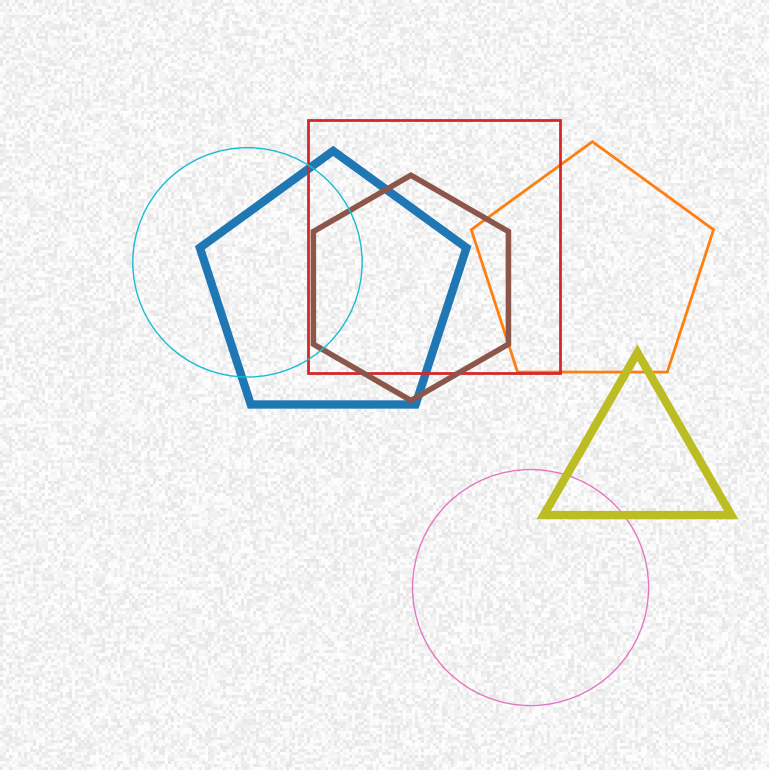[{"shape": "pentagon", "thickness": 3, "radius": 0.91, "center": [0.433, 0.622]}, {"shape": "pentagon", "thickness": 1, "radius": 0.83, "center": [0.769, 0.651]}, {"shape": "square", "thickness": 1, "radius": 0.82, "center": [0.563, 0.68]}, {"shape": "hexagon", "thickness": 2, "radius": 0.73, "center": [0.534, 0.626]}, {"shape": "circle", "thickness": 0.5, "radius": 0.77, "center": [0.689, 0.237]}, {"shape": "triangle", "thickness": 3, "radius": 0.7, "center": [0.828, 0.401]}, {"shape": "circle", "thickness": 0.5, "radius": 0.74, "center": [0.321, 0.659]}]